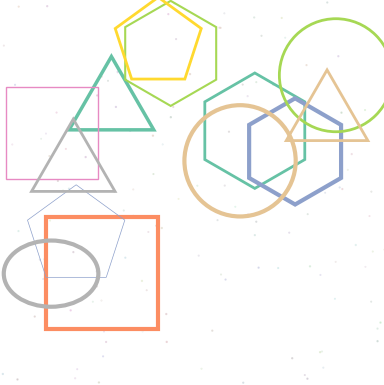[{"shape": "hexagon", "thickness": 2, "radius": 0.75, "center": [0.662, 0.661]}, {"shape": "triangle", "thickness": 2.5, "radius": 0.63, "center": [0.289, 0.726]}, {"shape": "square", "thickness": 3, "radius": 0.73, "center": [0.265, 0.291]}, {"shape": "hexagon", "thickness": 3, "radius": 0.69, "center": [0.767, 0.607]}, {"shape": "pentagon", "thickness": 0.5, "radius": 0.66, "center": [0.198, 0.387]}, {"shape": "square", "thickness": 1, "radius": 0.6, "center": [0.135, 0.654]}, {"shape": "hexagon", "thickness": 1.5, "radius": 0.68, "center": [0.443, 0.861]}, {"shape": "circle", "thickness": 2, "radius": 0.73, "center": [0.872, 0.805]}, {"shape": "pentagon", "thickness": 2, "radius": 0.59, "center": [0.411, 0.89]}, {"shape": "triangle", "thickness": 2, "radius": 0.61, "center": [0.85, 0.696]}, {"shape": "circle", "thickness": 3, "radius": 0.72, "center": [0.624, 0.582]}, {"shape": "triangle", "thickness": 2, "radius": 0.63, "center": [0.19, 0.565]}, {"shape": "oval", "thickness": 3, "radius": 0.61, "center": [0.133, 0.289]}]